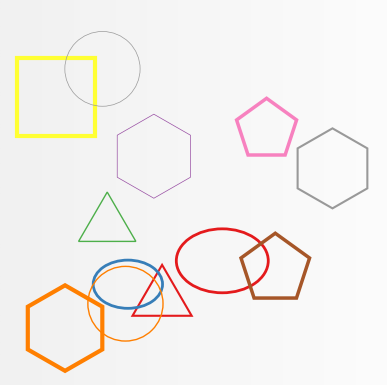[{"shape": "oval", "thickness": 2, "radius": 0.59, "center": [0.574, 0.323]}, {"shape": "triangle", "thickness": 1.5, "radius": 0.44, "center": [0.418, 0.224]}, {"shape": "oval", "thickness": 2, "radius": 0.45, "center": [0.33, 0.262]}, {"shape": "triangle", "thickness": 1, "radius": 0.43, "center": [0.277, 0.416]}, {"shape": "hexagon", "thickness": 0.5, "radius": 0.55, "center": [0.397, 0.594]}, {"shape": "circle", "thickness": 1, "radius": 0.48, "center": [0.324, 0.211]}, {"shape": "hexagon", "thickness": 3, "radius": 0.56, "center": [0.168, 0.148]}, {"shape": "square", "thickness": 3, "radius": 0.51, "center": [0.144, 0.748]}, {"shape": "pentagon", "thickness": 2.5, "radius": 0.47, "center": [0.71, 0.301]}, {"shape": "pentagon", "thickness": 2.5, "radius": 0.41, "center": [0.688, 0.663]}, {"shape": "hexagon", "thickness": 1.5, "radius": 0.52, "center": [0.858, 0.563]}, {"shape": "circle", "thickness": 0.5, "radius": 0.49, "center": [0.264, 0.821]}]